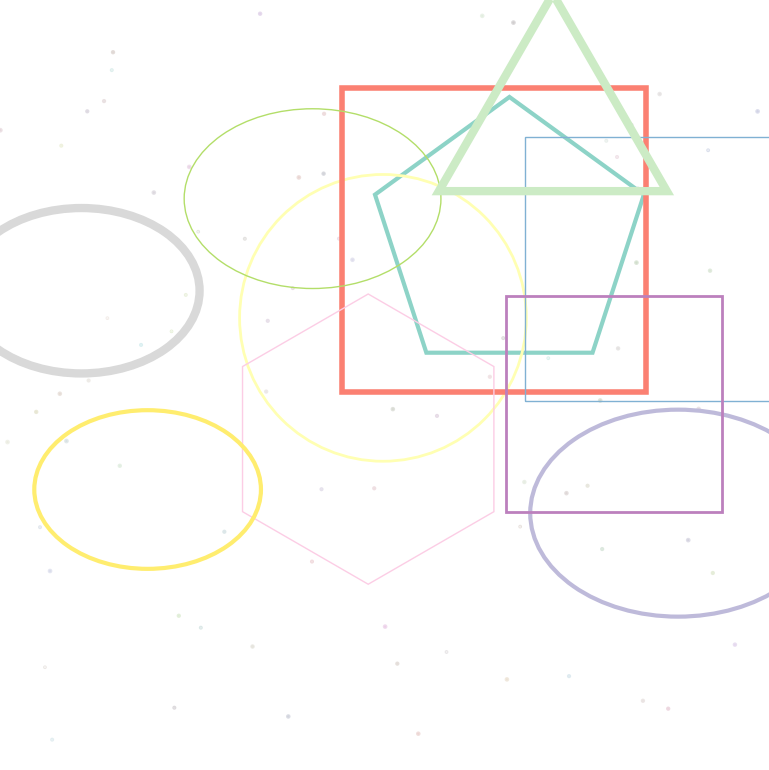[{"shape": "pentagon", "thickness": 1.5, "radius": 0.92, "center": [0.662, 0.69]}, {"shape": "circle", "thickness": 1, "radius": 0.93, "center": [0.497, 0.587]}, {"shape": "oval", "thickness": 1.5, "radius": 0.96, "center": [0.881, 0.334]}, {"shape": "square", "thickness": 2, "radius": 0.99, "center": [0.642, 0.688]}, {"shape": "square", "thickness": 0.5, "radius": 0.86, "center": [0.853, 0.65]}, {"shape": "oval", "thickness": 0.5, "radius": 0.83, "center": [0.406, 0.742]}, {"shape": "hexagon", "thickness": 0.5, "radius": 0.94, "center": [0.478, 0.43]}, {"shape": "oval", "thickness": 3, "radius": 0.77, "center": [0.106, 0.622]}, {"shape": "square", "thickness": 1, "radius": 0.7, "center": [0.797, 0.475]}, {"shape": "triangle", "thickness": 3, "radius": 0.85, "center": [0.718, 0.837]}, {"shape": "oval", "thickness": 1.5, "radius": 0.74, "center": [0.192, 0.364]}]